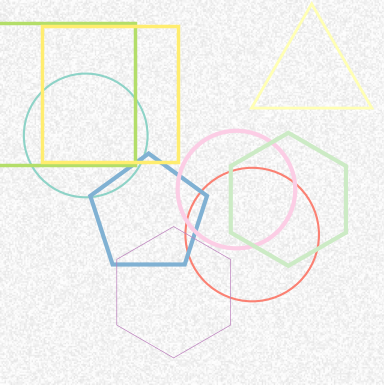[{"shape": "circle", "thickness": 1.5, "radius": 0.8, "center": [0.223, 0.648]}, {"shape": "triangle", "thickness": 2, "radius": 0.9, "center": [0.81, 0.809]}, {"shape": "circle", "thickness": 1.5, "radius": 0.87, "center": [0.655, 0.391]}, {"shape": "pentagon", "thickness": 3, "radius": 0.8, "center": [0.386, 0.442]}, {"shape": "square", "thickness": 2.5, "radius": 0.92, "center": [0.166, 0.755]}, {"shape": "circle", "thickness": 3, "radius": 0.76, "center": [0.614, 0.508]}, {"shape": "hexagon", "thickness": 0.5, "radius": 0.85, "center": [0.451, 0.241]}, {"shape": "hexagon", "thickness": 3, "radius": 0.86, "center": [0.749, 0.482]}, {"shape": "square", "thickness": 2.5, "radius": 0.89, "center": [0.285, 0.756]}]